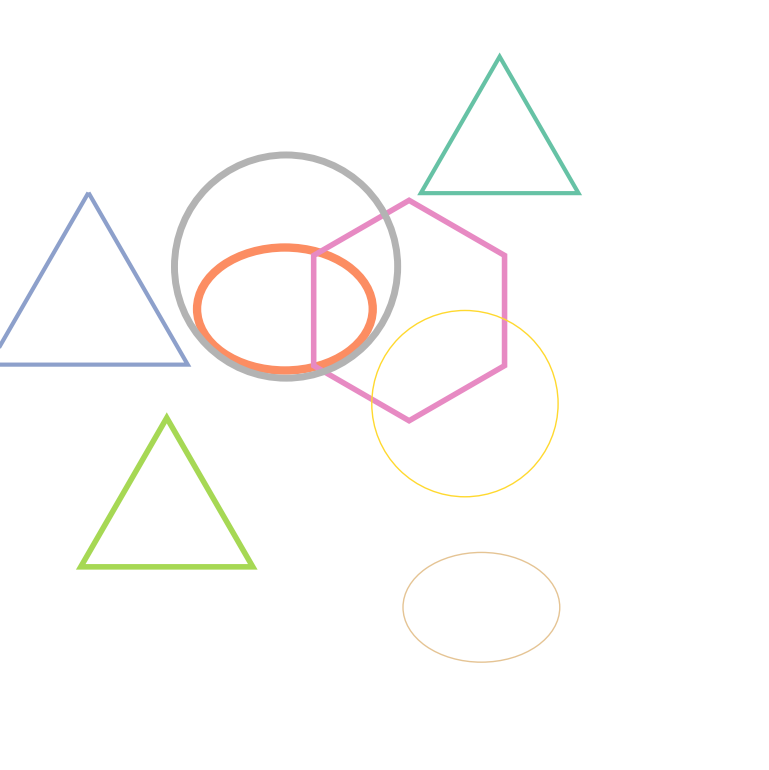[{"shape": "triangle", "thickness": 1.5, "radius": 0.59, "center": [0.649, 0.808]}, {"shape": "oval", "thickness": 3, "radius": 0.57, "center": [0.37, 0.599]}, {"shape": "triangle", "thickness": 1.5, "radius": 0.74, "center": [0.115, 0.601]}, {"shape": "hexagon", "thickness": 2, "radius": 0.72, "center": [0.531, 0.597]}, {"shape": "triangle", "thickness": 2, "radius": 0.64, "center": [0.217, 0.328]}, {"shape": "circle", "thickness": 0.5, "radius": 0.6, "center": [0.604, 0.476]}, {"shape": "oval", "thickness": 0.5, "radius": 0.51, "center": [0.625, 0.211]}, {"shape": "circle", "thickness": 2.5, "radius": 0.72, "center": [0.372, 0.654]}]